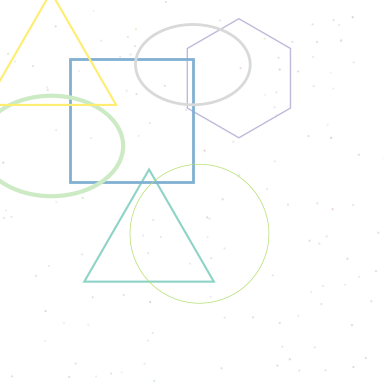[{"shape": "triangle", "thickness": 1.5, "radius": 0.97, "center": [0.387, 0.366]}, {"shape": "hexagon", "thickness": 1, "radius": 0.77, "center": [0.621, 0.797]}, {"shape": "square", "thickness": 2, "radius": 0.8, "center": [0.341, 0.686]}, {"shape": "circle", "thickness": 0.5, "radius": 0.9, "center": [0.518, 0.393]}, {"shape": "oval", "thickness": 2, "radius": 0.74, "center": [0.501, 0.832]}, {"shape": "oval", "thickness": 3, "radius": 0.93, "center": [0.134, 0.621]}, {"shape": "triangle", "thickness": 1.5, "radius": 0.98, "center": [0.133, 0.825]}]